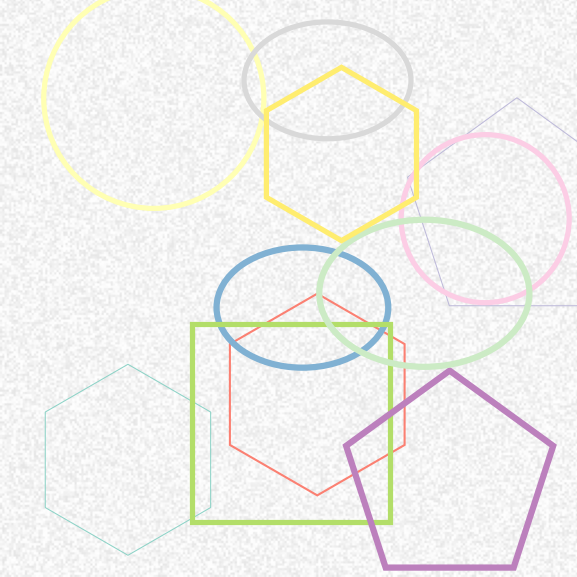[{"shape": "hexagon", "thickness": 0.5, "radius": 0.83, "center": [0.222, 0.203]}, {"shape": "circle", "thickness": 2.5, "radius": 0.95, "center": [0.266, 0.829]}, {"shape": "pentagon", "thickness": 0.5, "radius": 1.0, "center": [0.895, 0.631]}, {"shape": "hexagon", "thickness": 1, "radius": 0.87, "center": [0.549, 0.316]}, {"shape": "oval", "thickness": 3, "radius": 0.74, "center": [0.524, 0.467]}, {"shape": "square", "thickness": 2.5, "radius": 0.86, "center": [0.503, 0.267]}, {"shape": "circle", "thickness": 2.5, "radius": 0.73, "center": [0.84, 0.621]}, {"shape": "oval", "thickness": 2.5, "radius": 0.72, "center": [0.567, 0.86]}, {"shape": "pentagon", "thickness": 3, "radius": 0.94, "center": [0.779, 0.169]}, {"shape": "oval", "thickness": 3, "radius": 0.91, "center": [0.735, 0.491]}, {"shape": "hexagon", "thickness": 2.5, "radius": 0.75, "center": [0.591, 0.732]}]